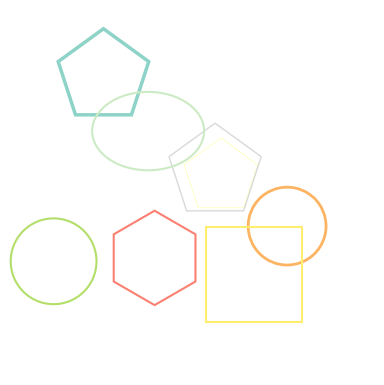[{"shape": "pentagon", "thickness": 2.5, "radius": 0.62, "center": [0.269, 0.802]}, {"shape": "pentagon", "thickness": 0.5, "radius": 0.5, "center": [0.574, 0.541]}, {"shape": "hexagon", "thickness": 1.5, "radius": 0.61, "center": [0.402, 0.33]}, {"shape": "circle", "thickness": 2, "radius": 0.51, "center": [0.746, 0.413]}, {"shape": "circle", "thickness": 1.5, "radius": 0.56, "center": [0.139, 0.321]}, {"shape": "pentagon", "thickness": 1, "radius": 0.63, "center": [0.559, 0.554]}, {"shape": "oval", "thickness": 1.5, "radius": 0.73, "center": [0.385, 0.66]}, {"shape": "square", "thickness": 1.5, "radius": 0.62, "center": [0.66, 0.287]}]